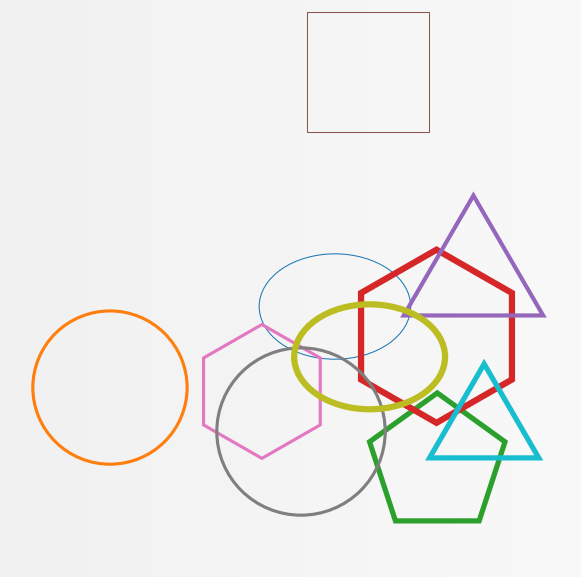[{"shape": "oval", "thickness": 0.5, "radius": 0.65, "center": [0.576, 0.468]}, {"shape": "circle", "thickness": 1.5, "radius": 0.66, "center": [0.189, 0.328]}, {"shape": "pentagon", "thickness": 2.5, "radius": 0.61, "center": [0.752, 0.196]}, {"shape": "hexagon", "thickness": 3, "radius": 0.75, "center": [0.751, 0.417]}, {"shape": "triangle", "thickness": 2, "radius": 0.69, "center": [0.815, 0.522]}, {"shape": "square", "thickness": 0.5, "radius": 0.52, "center": [0.633, 0.875]}, {"shape": "hexagon", "thickness": 1.5, "radius": 0.58, "center": [0.451, 0.321]}, {"shape": "circle", "thickness": 1.5, "radius": 0.72, "center": [0.518, 0.252]}, {"shape": "oval", "thickness": 3, "radius": 0.65, "center": [0.636, 0.381]}, {"shape": "triangle", "thickness": 2.5, "radius": 0.54, "center": [0.833, 0.26]}]